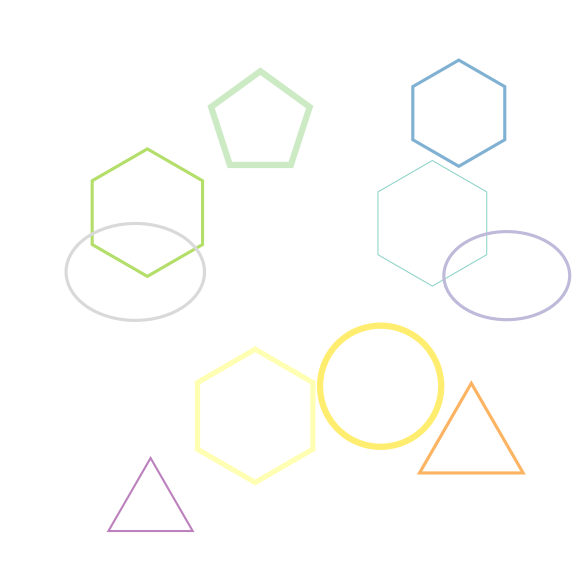[{"shape": "hexagon", "thickness": 0.5, "radius": 0.54, "center": [0.749, 0.612]}, {"shape": "hexagon", "thickness": 2.5, "radius": 0.58, "center": [0.442, 0.279]}, {"shape": "oval", "thickness": 1.5, "radius": 0.54, "center": [0.878, 0.522]}, {"shape": "hexagon", "thickness": 1.5, "radius": 0.46, "center": [0.794, 0.803]}, {"shape": "triangle", "thickness": 1.5, "radius": 0.52, "center": [0.816, 0.232]}, {"shape": "hexagon", "thickness": 1.5, "radius": 0.55, "center": [0.255, 0.631]}, {"shape": "oval", "thickness": 1.5, "radius": 0.6, "center": [0.234, 0.528]}, {"shape": "triangle", "thickness": 1, "radius": 0.42, "center": [0.261, 0.122]}, {"shape": "pentagon", "thickness": 3, "radius": 0.45, "center": [0.451, 0.786]}, {"shape": "circle", "thickness": 3, "radius": 0.52, "center": [0.659, 0.33]}]